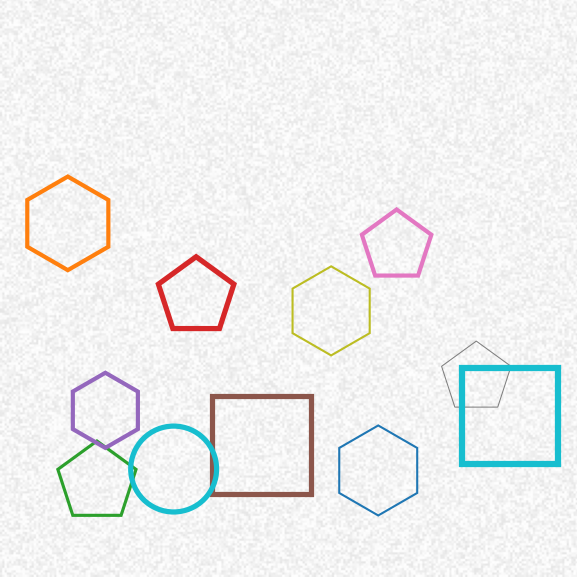[{"shape": "hexagon", "thickness": 1, "radius": 0.39, "center": [0.655, 0.184]}, {"shape": "hexagon", "thickness": 2, "radius": 0.41, "center": [0.117, 0.612]}, {"shape": "pentagon", "thickness": 1.5, "radius": 0.36, "center": [0.168, 0.164]}, {"shape": "pentagon", "thickness": 2.5, "radius": 0.34, "center": [0.34, 0.486]}, {"shape": "hexagon", "thickness": 2, "radius": 0.33, "center": [0.182, 0.289]}, {"shape": "square", "thickness": 2.5, "radius": 0.43, "center": [0.453, 0.229]}, {"shape": "pentagon", "thickness": 2, "radius": 0.32, "center": [0.687, 0.573]}, {"shape": "pentagon", "thickness": 0.5, "radius": 0.32, "center": [0.825, 0.345]}, {"shape": "hexagon", "thickness": 1, "radius": 0.39, "center": [0.573, 0.461]}, {"shape": "circle", "thickness": 2.5, "radius": 0.37, "center": [0.301, 0.187]}, {"shape": "square", "thickness": 3, "radius": 0.42, "center": [0.883, 0.28]}]